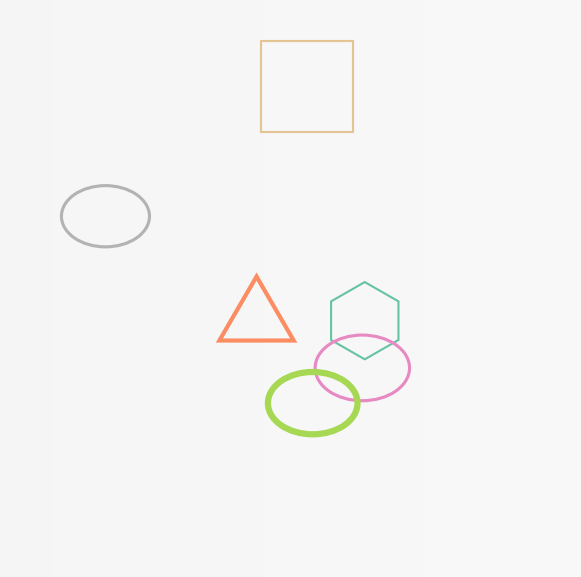[{"shape": "hexagon", "thickness": 1, "radius": 0.33, "center": [0.628, 0.444]}, {"shape": "triangle", "thickness": 2, "radius": 0.37, "center": [0.441, 0.446]}, {"shape": "oval", "thickness": 1.5, "radius": 0.41, "center": [0.623, 0.362]}, {"shape": "oval", "thickness": 3, "radius": 0.39, "center": [0.538, 0.301]}, {"shape": "square", "thickness": 1, "radius": 0.4, "center": [0.528, 0.849]}, {"shape": "oval", "thickness": 1.5, "radius": 0.38, "center": [0.181, 0.625]}]